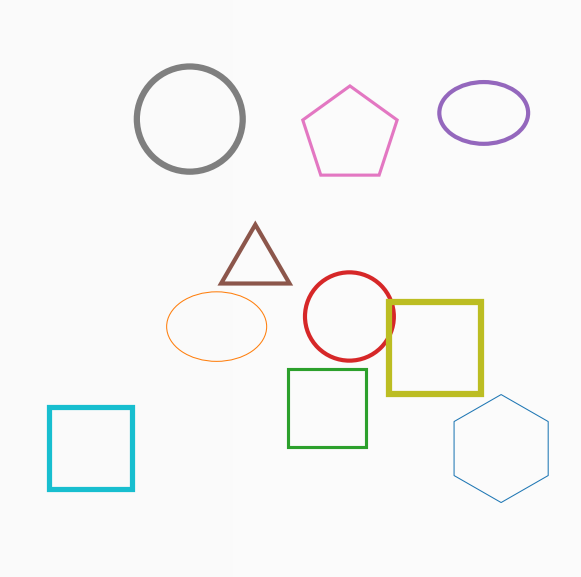[{"shape": "hexagon", "thickness": 0.5, "radius": 0.47, "center": [0.862, 0.222]}, {"shape": "oval", "thickness": 0.5, "radius": 0.43, "center": [0.373, 0.434]}, {"shape": "square", "thickness": 1.5, "radius": 0.34, "center": [0.562, 0.293]}, {"shape": "circle", "thickness": 2, "radius": 0.38, "center": [0.601, 0.451]}, {"shape": "oval", "thickness": 2, "radius": 0.38, "center": [0.832, 0.804]}, {"shape": "triangle", "thickness": 2, "radius": 0.34, "center": [0.439, 0.542]}, {"shape": "pentagon", "thickness": 1.5, "radius": 0.43, "center": [0.602, 0.765]}, {"shape": "circle", "thickness": 3, "radius": 0.46, "center": [0.327, 0.793]}, {"shape": "square", "thickness": 3, "radius": 0.39, "center": [0.748, 0.397]}, {"shape": "square", "thickness": 2.5, "radius": 0.35, "center": [0.156, 0.223]}]